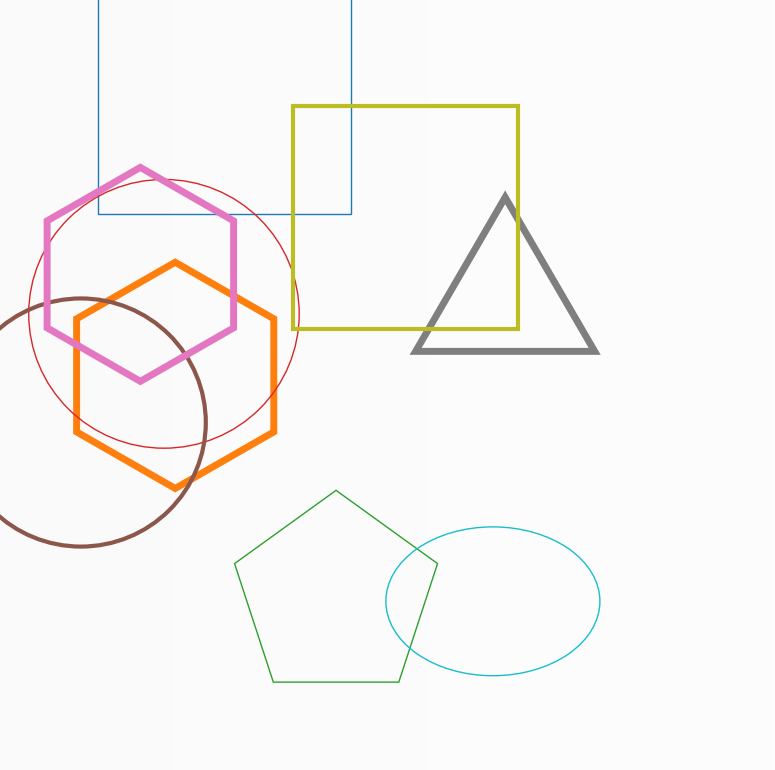[{"shape": "square", "thickness": 0.5, "radius": 0.82, "center": [0.29, 0.885]}, {"shape": "hexagon", "thickness": 2.5, "radius": 0.73, "center": [0.226, 0.513]}, {"shape": "pentagon", "thickness": 0.5, "radius": 0.69, "center": [0.434, 0.225]}, {"shape": "circle", "thickness": 0.5, "radius": 0.87, "center": [0.212, 0.592]}, {"shape": "circle", "thickness": 1.5, "radius": 0.81, "center": [0.104, 0.451]}, {"shape": "hexagon", "thickness": 2.5, "radius": 0.69, "center": [0.181, 0.644]}, {"shape": "triangle", "thickness": 2.5, "radius": 0.67, "center": [0.652, 0.61]}, {"shape": "square", "thickness": 1.5, "radius": 0.73, "center": [0.523, 0.718]}, {"shape": "oval", "thickness": 0.5, "radius": 0.69, "center": [0.636, 0.219]}]